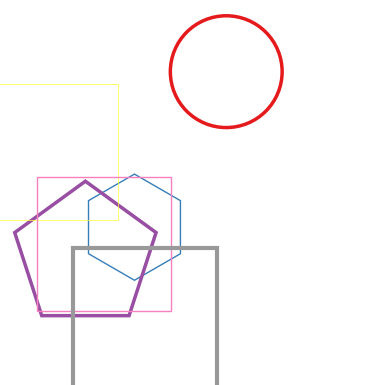[{"shape": "circle", "thickness": 2.5, "radius": 0.73, "center": [0.588, 0.814]}, {"shape": "hexagon", "thickness": 1, "radius": 0.69, "center": [0.349, 0.41]}, {"shape": "pentagon", "thickness": 2.5, "radius": 0.97, "center": [0.222, 0.336]}, {"shape": "square", "thickness": 0.5, "radius": 0.88, "center": [0.131, 0.605]}, {"shape": "square", "thickness": 1, "radius": 0.87, "center": [0.271, 0.366]}, {"shape": "square", "thickness": 3, "radius": 0.93, "center": [0.377, 0.168]}]